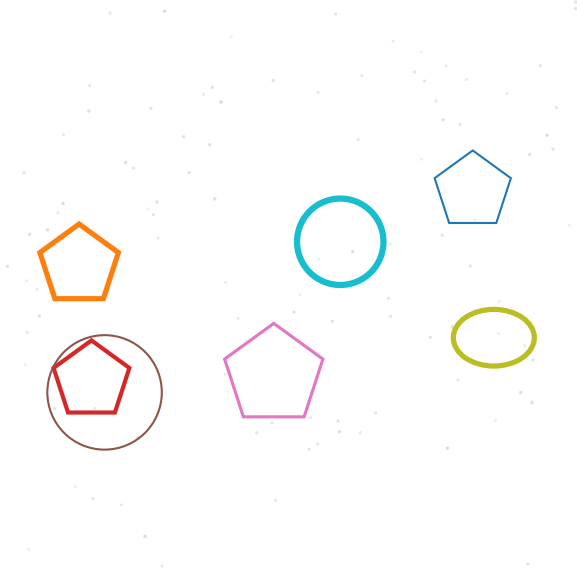[{"shape": "pentagon", "thickness": 1, "radius": 0.35, "center": [0.819, 0.669]}, {"shape": "pentagon", "thickness": 2.5, "radius": 0.36, "center": [0.137, 0.54]}, {"shape": "pentagon", "thickness": 2, "radius": 0.35, "center": [0.158, 0.341]}, {"shape": "circle", "thickness": 1, "radius": 0.5, "center": [0.181, 0.32]}, {"shape": "pentagon", "thickness": 1.5, "radius": 0.45, "center": [0.474, 0.35]}, {"shape": "oval", "thickness": 2.5, "radius": 0.35, "center": [0.855, 0.414]}, {"shape": "circle", "thickness": 3, "radius": 0.37, "center": [0.589, 0.58]}]